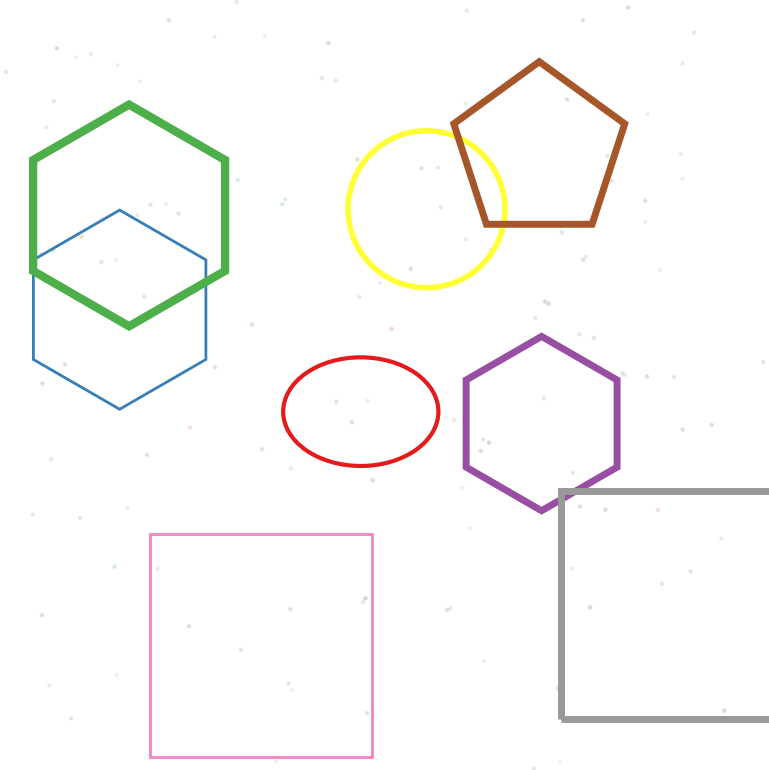[{"shape": "oval", "thickness": 1.5, "radius": 0.5, "center": [0.469, 0.465]}, {"shape": "hexagon", "thickness": 1, "radius": 0.65, "center": [0.155, 0.598]}, {"shape": "hexagon", "thickness": 3, "radius": 0.72, "center": [0.168, 0.72]}, {"shape": "hexagon", "thickness": 2.5, "radius": 0.57, "center": [0.703, 0.45]}, {"shape": "circle", "thickness": 2, "radius": 0.51, "center": [0.554, 0.728]}, {"shape": "pentagon", "thickness": 2.5, "radius": 0.58, "center": [0.7, 0.803]}, {"shape": "square", "thickness": 1, "radius": 0.72, "center": [0.339, 0.161]}, {"shape": "square", "thickness": 2.5, "radius": 0.74, "center": [0.876, 0.214]}]